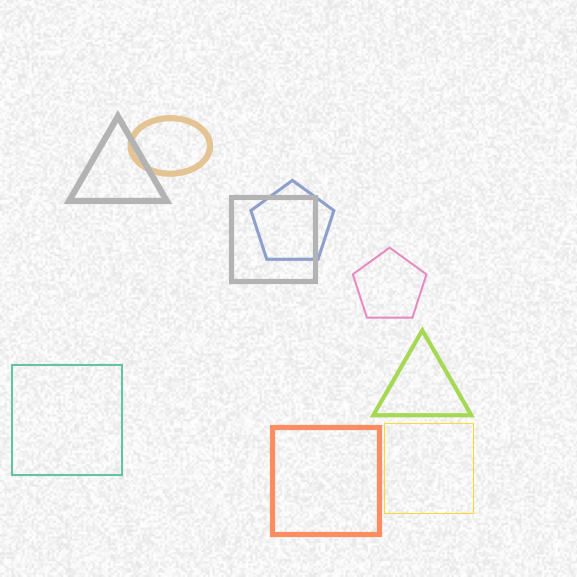[{"shape": "square", "thickness": 1, "radius": 0.48, "center": [0.116, 0.272]}, {"shape": "square", "thickness": 2.5, "radius": 0.46, "center": [0.564, 0.167]}, {"shape": "pentagon", "thickness": 1.5, "radius": 0.38, "center": [0.506, 0.611]}, {"shape": "pentagon", "thickness": 1, "radius": 0.34, "center": [0.675, 0.503]}, {"shape": "triangle", "thickness": 2, "radius": 0.49, "center": [0.731, 0.329]}, {"shape": "square", "thickness": 0.5, "radius": 0.39, "center": [0.742, 0.189]}, {"shape": "oval", "thickness": 3, "radius": 0.34, "center": [0.295, 0.746]}, {"shape": "triangle", "thickness": 3, "radius": 0.49, "center": [0.204, 0.7]}, {"shape": "square", "thickness": 2.5, "radius": 0.36, "center": [0.473, 0.585]}]